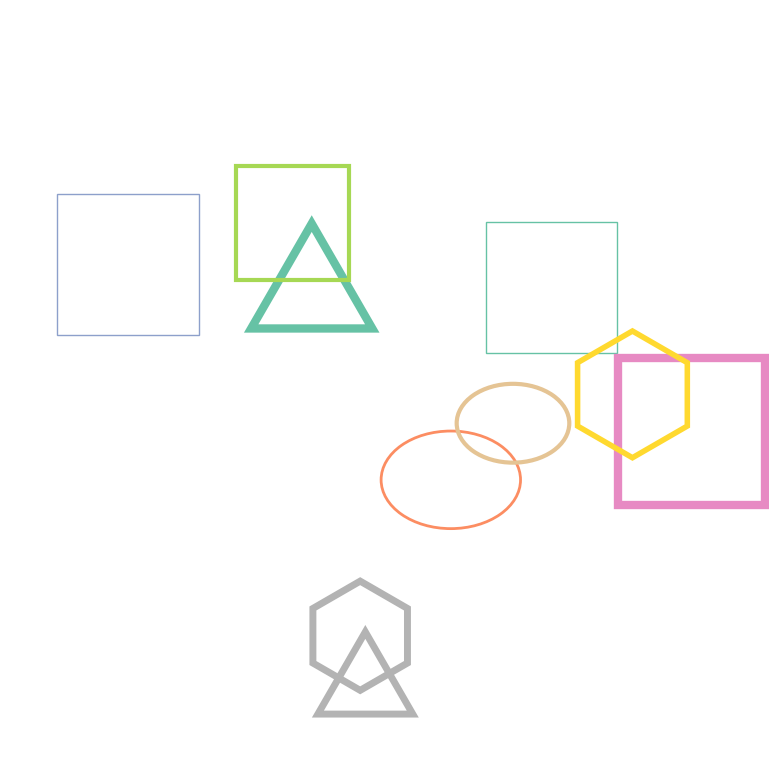[{"shape": "triangle", "thickness": 3, "radius": 0.45, "center": [0.405, 0.619]}, {"shape": "square", "thickness": 0.5, "radius": 0.43, "center": [0.716, 0.626]}, {"shape": "oval", "thickness": 1, "radius": 0.45, "center": [0.585, 0.377]}, {"shape": "square", "thickness": 0.5, "radius": 0.46, "center": [0.166, 0.656]}, {"shape": "square", "thickness": 3, "radius": 0.48, "center": [0.898, 0.439]}, {"shape": "square", "thickness": 1.5, "radius": 0.37, "center": [0.38, 0.71]}, {"shape": "hexagon", "thickness": 2, "radius": 0.41, "center": [0.821, 0.488]}, {"shape": "oval", "thickness": 1.5, "radius": 0.37, "center": [0.666, 0.45]}, {"shape": "triangle", "thickness": 2.5, "radius": 0.36, "center": [0.474, 0.108]}, {"shape": "hexagon", "thickness": 2.5, "radius": 0.35, "center": [0.468, 0.174]}]